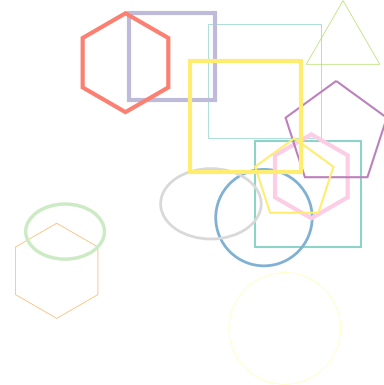[{"shape": "square", "thickness": 0.5, "radius": 0.73, "center": [0.687, 0.79]}, {"shape": "square", "thickness": 1.5, "radius": 0.69, "center": [0.8, 0.497]}, {"shape": "circle", "thickness": 0.5, "radius": 0.73, "center": [0.74, 0.147]}, {"shape": "square", "thickness": 3, "radius": 0.56, "center": [0.446, 0.853]}, {"shape": "hexagon", "thickness": 3, "radius": 0.64, "center": [0.326, 0.837]}, {"shape": "circle", "thickness": 2, "radius": 0.63, "center": [0.686, 0.435]}, {"shape": "hexagon", "thickness": 0.5, "radius": 0.62, "center": [0.147, 0.297]}, {"shape": "triangle", "thickness": 0.5, "radius": 0.55, "center": [0.891, 0.888]}, {"shape": "hexagon", "thickness": 3, "radius": 0.54, "center": [0.809, 0.542]}, {"shape": "oval", "thickness": 2, "radius": 0.65, "center": [0.548, 0.471]}, {"shape": "pentagon", "thickness": 1.5, "radius": 0.69, "center": [0.873, 0.652]}, {"shape": "oval", "thickness": 2.5, "radius": 0.51, "center": [0.169, 0.398]}, {"shape": "pentagon", "thickness": 1.5, "radius": 0.53, "center": [0.764, 0.534]}, {"shape": "square", "thickness": 3, "radius": 0.72, "center": [0.637, 0.698]}]